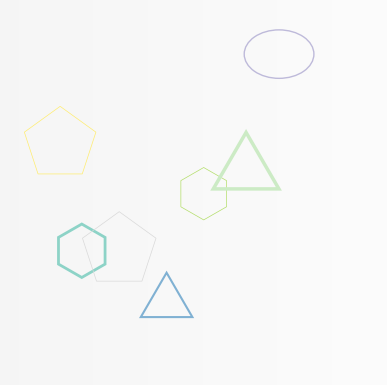[{"shape": "hexagon", "thickness": 2, "radius": 0.35, "center": [0.211, 0.349]}, {"shape": "oval", "thickness": 1, "radius": 0.45, "center": [0.72, 0.859]}, {"shape": "triangle", "thickness": 1.5, "radius": 0.38, "center": [0.43, 0.215]}, {"shape": "hexagon", "thickness": 0.5, "radius": 0.34, "center": [0.526, 0.497]}, {"shape": "pentagon", "thickness": 0.5, "radius": 0.5, "center": [0.308, 0.35]}, {"shape": "triangle", "thickness": 2.5, "radius": 0.49, "center": [0.635, 0.558]}, {"shape": "pentagon", "thickness": 0.5, "radius": 0.49, "center": [0.155, 0.627]}]